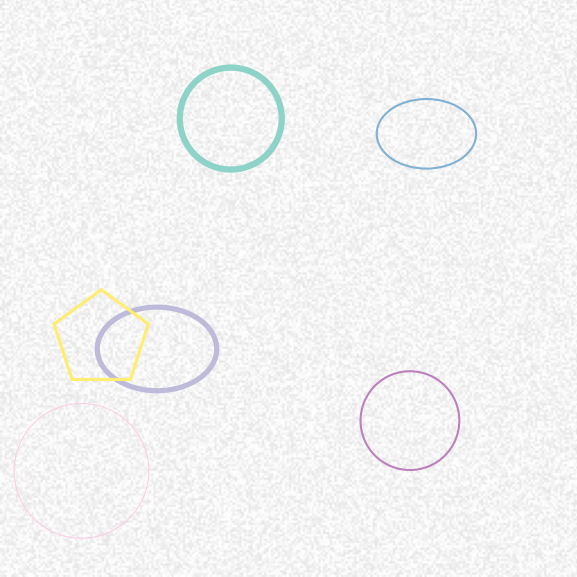[{"shape": "circle", "thickness": 3, "radius": 0.44, "center": [0.4, 0.794]}, {"shape": "oval", "thickness": 2.5, "radius": 0.52, "center": [0.272, 0.395]}, {"shape": "oval", "thickness": 1, "radius": 0.43, "center": [0.738, 0.767]}, {"shape": "circle", "thickness": 0.5, "radius": 0.58, "center": [0.141, 0.184]}, {"shape": "circle", "thickness": 1, "radius": 0.43, "center": [0.71, 0.271]}, {"shape": "pentagon", "thickness": 1.5, "radius": 0.43, "center": [0.175, 0.412]}]